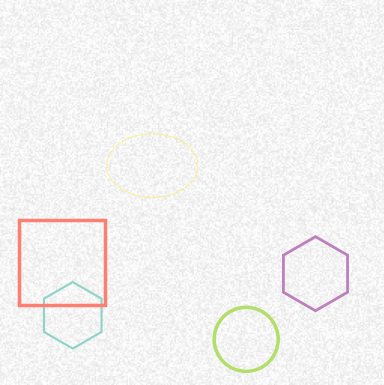[{"shape": "hexagon", "thickness": 1.5, "radius": 0.43, "center": [0.189, 0.181]}, {"shape": "square", "thickness": 2.5, "radius": 0.55, "center": [0.161, 0.319]}, {"shape": "circle", "thickness": 2.5, "radius": 0.42, "center": [0.639, 0.119]}, {"shape": "hexagon", "thickness": 2, "radius": 0.48, "center": [0.819, 0.289]}, {"shape": "oval", "thickness": 0.5, "radius": 0.59, "center": [0.396, 0.57]}]